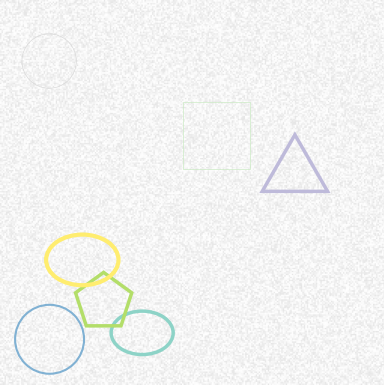[{"shape": "oval", "thickness": 2.5, "radius": 0.4, "center": [0.369, 0.135]}, {"shape": "triangle", "thickness": 2.5, "radius": 0.49, "center": [0.766, 0.552]}, {"shape": "circle", "thickness": 1.5, "radius": 0.45, "center": [0.129, 0.119]}, {"shape": "pentagon", "thickness": 2.5, "radius": 0.38, "center": [0.269, 0.216]}, {"shape": "circle", "thickness": 0.5, "radius": 0.35, "center": [0.128, 0.841]}, {"shape": "square", "thickness": 0.5, "radius": 0.44, "center": [0.562, 0.649]}, {"shape": "oval", "thickness": 3, "radius": 0.47, "center": [0.214, 0.325]}]